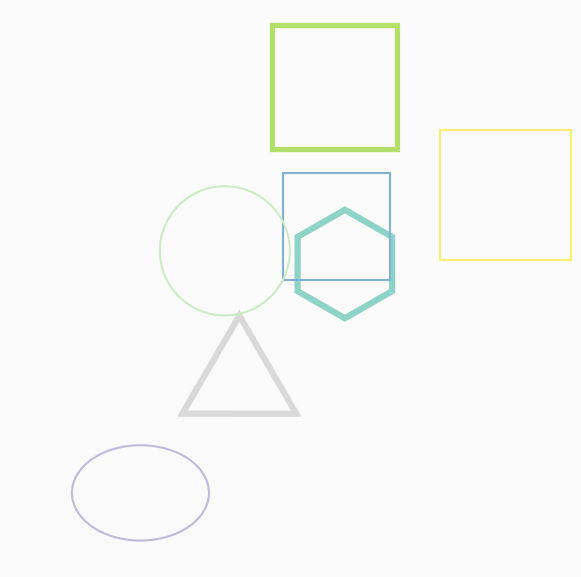[{"shape": "hexagon", "thickness": 3, "radius": 0.47, "center": [0.593, 0.542]}, {"shape": "oval", "thickness": 1, "radius": 0.59, "center": [0.242, 0.146]}, {"shape": "square", "thickness": 1, "radius": 0.46, "center": [0.58, 0.607]}, {"shape": "square", "thickness": 2.5, "radius": 0.53, "center": [0.575, 0.848]}, {"shape": "triangle", "thickness": 3, "radius": 0.57, "center": [0.412, 0.339]}, {"shape": "circle", "thickness": 1, "radius": 0.56, "center": [0.387, 0.565]}, {"shape": "square", "thickness": 1, "radius": 0.56, "center": [0.869, 0.662]}]